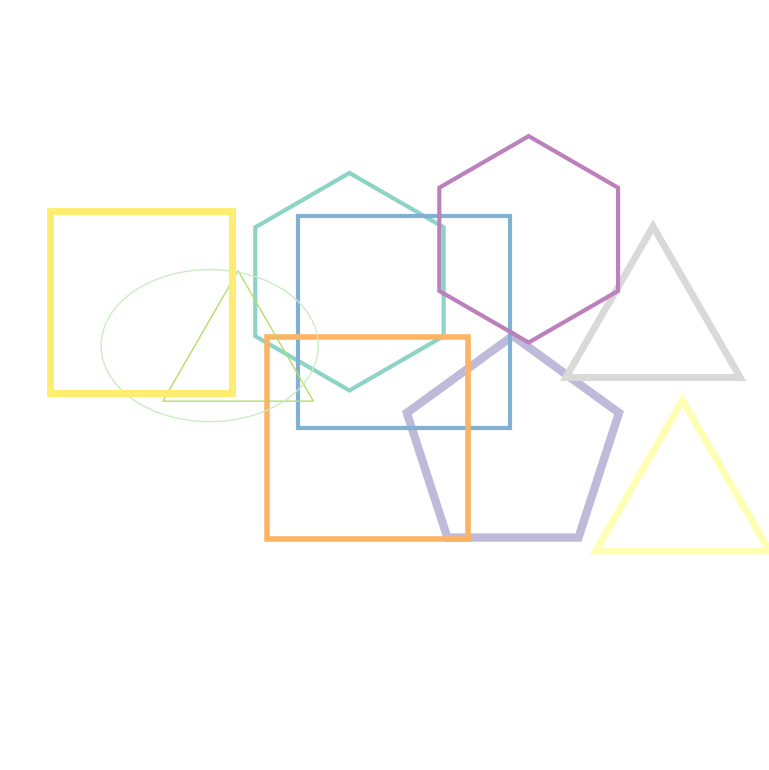[{"shape": "hexagon", "thickness": 1.5, "radius": 0.71, "center": [0.454, 0.634]}, {"shape": "triangle", "thickness": 2.5, "radius": 0.65, "center": [0.886, 0.35]}, {"shape": "pentagon", "thickness": 3, "radius": 0.72, "center": [0.666, 0.419]}, {"shape": "square", "thickness": 1.5, "radius": 0.69, "center": [0.525, 0.582]}, {"shape": "square", "thickness": 2, "radius": 0.65, "center": [0.477, 0.431]}, {"shape": "triangle", "thickness": 0.5, "radius": 0.56, "center": [0.309, 0.535]}, {"shape": "triangle", "thickness": 2.5, "radius": 0.65, "center": [0.848, 0.575]}, {"shape": "hexagon", "thickness": 1.5, "radius": 0.67, "center": [0.687, 0.689]}, {"shape": "oval", "thickness": 0.5, "radius": 0.71, "center": [0.272, 0.551]}, {"shape": "square", "thickness": 2.5, "radius": 0.59, "center": [0.183, 0.608]}]